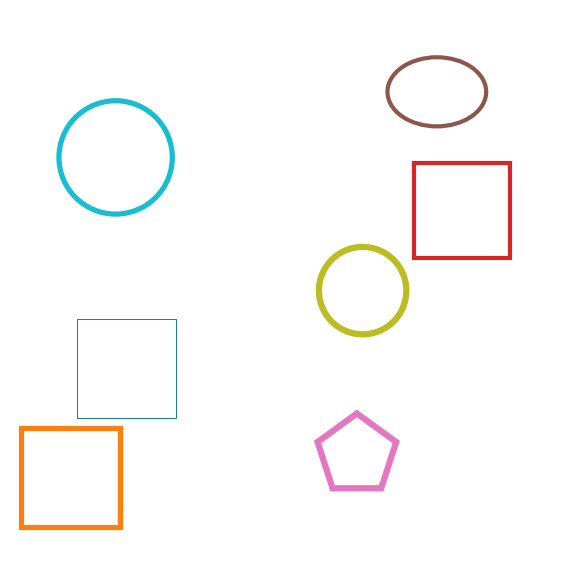[{"shape": "square", "thickness": 0.5, "radius": 0.43, "center": [0.218, 0.361]}, {"shape": "square", "thickness": 2.5, "radius": 0.43, "center": [0.122, 0.172]}, {"shape": "square", "thickness": 2, "radius": 0.41, "center": [0.8, 0.635]}, {"shape": "oval", "thickness": 2, "radius": 0.43, "center": [0.756, 0.84]}, {"shape": "pentagon", "thickness": 3, "radius": 0.36, "center": [0.618, 0.212]}, {"shape": "circle", "thickness": 3, "radius": 0.38, "center": [0.628, 0.496]}, {"shape": "circle", "thickness": 2.5, "radius": 0.49, "center": [0.2, 0.727]}]